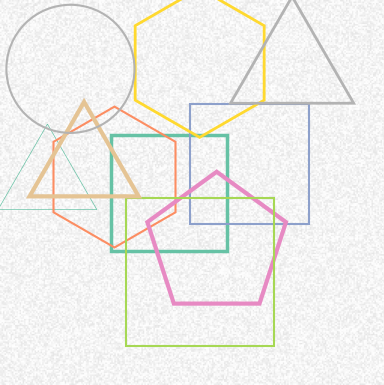[{"shape": "triangle", "thickness": 0.5, "radius": 0.74, "center": [0.123, 0.53]}, {"shape": "square", "thickness": 2.5, "radius": 0.75, "center": [0.439, 0.499]}, {"shape": "hexagon", "thickness": 1.5, "radius": 0.91, "center": [0.297, 0.54]}, {"shape": "square", "thickness": 1.5, "radius": 0.78, "center": [0.648, 0.575]}, {"shape": "pentagon", "thickness": 3, "radius": 0.95, "center": [0.563, 0.365]}, {"shape": "square", "thickness": 1.5, "radius": 0.96, "center": [0.52, 0.293]}, {"shape": "hexagon", "thickness": 2, "radius": 0.97, "center": [0.519, 0.837]}, {"shape": "triangle", "thickness": 3, "radius": 0.82, "center": [0.218, 0.572]}, {"shape": "circle", "thickness": 1.5, "radius": 0.83, "center": [0.183, 0.821]}, {"shape": "triangle", "thickness": 2, "radius": 0.92, "center": [0.759, 0.824]}]